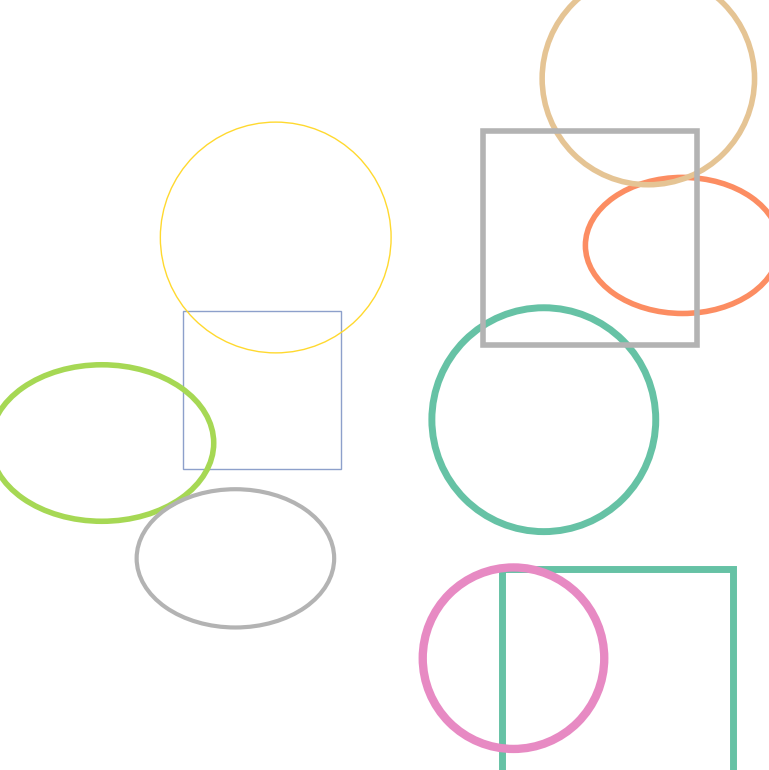[{"shape": "square", "thickness": 2.5, "radius": 0.75, "center": [0.802, 0.111]}, {"shape": "circle", "thickness": 2.5, "radius": 0.73, "center": [0.706, 0.455]}, {"shape": "oval", "thickness": 2, "radius": 0.63, "center": [0.887, 0.681]}, {"shape": "square", "thickness": 0.5, "radius": 0.51, "center": [0.34, 0.493]}, {"shape": "circle", "thickness": 3, "radius": 0.59, "center": [0.667, 0.145]}, {"shape": "oval", "thickness": 2, "radius": 0.73, "center": [0.132, 0.425]}, {"shape": "circle", "thickness": 0.5, "radius": 0.75, "center": [0.358, 0.692]}, {"shape": "circle", "thickness": 2, "radius": 0.69, "center": [0.842, 0.898]}, {"shape": "oval", "thickness": 1.5, "radius": 0.64, "center": [0.306, 0.275]}, {"shape": "square", "thickness": 2, "radius": 0.69, "center": [0.766, 0.691]}]